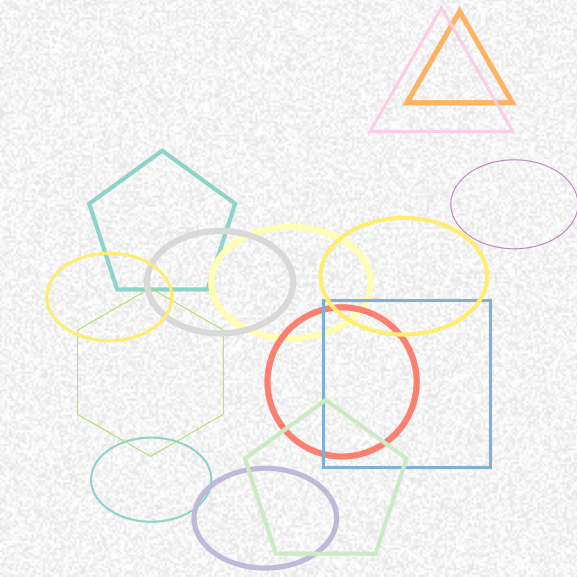[{"shape": "pentagon", "thickness": 2, "radius": 0.66, "center": [0.281, 0.605]}, {"shape": "oval", "thickness": 1, "radius": 0.52, "center": [0.262, 0.168]}, {"shape": "oval", "thickness": 3, "radius": 0.69, "center": [0.504, 0.51]}, {"shape": "oval", "thickness": 2.5, "radius": 0.62, "center": [0.459, 0.102]}, {"shape": "circle", "thickness": 3, "radius": 0.65, "center": [0.592, 0.338]}, {"shape": "square", "thickness": 1.5, "radius": 0.72, "center": [0.704, 0.335]}, {"shape": "triangle", "thickness": 2.5, "radius": 0.53, "center": [0.796, 0.874]}, {"shape": "hexagon", "thickness": 0.5, "radius": 0.73, "center": [0.261, 0.355]}, {"shape": "triangle", "thickness": 1.5, "radius": 0.71, "center": [0.764, 0.843]}, {"shape": "oval", "thickness": 3, "radius": 0.63, "center": [0.381, 0.51]}, {"shape": "oval", "thickness": 0.5, "radius": 0.55, "center": [0.891, 0.645]}, {"shape": "pentagon", "thickness": 2, "radius": 0.74, "center": [0.564, 0.159]}, {"shape": "oval", "thickness": 2, "radius": 0.72, "center": [0.699, 0.521]}, {"shape": "oval", "thickness": 1.5, "radius": 0.54, "center": [0.189, 0.485]}]